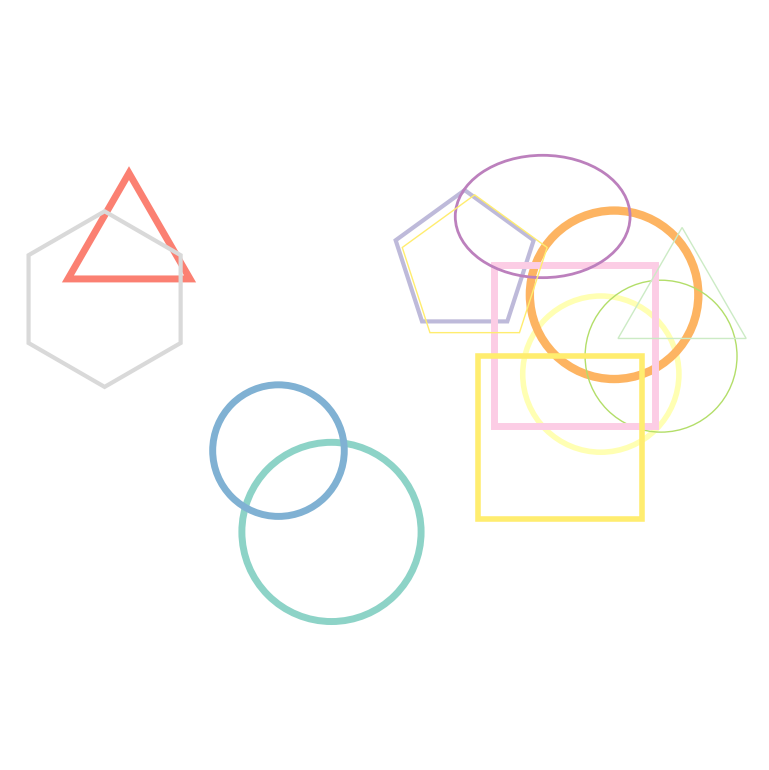[{"shape": "circle", "thickness": 2.5, "radius": 0.58, "center": [0.43, 0.309]}, {"shape": "circle", "thickness": 2, "radius": 0.51, "center": [0.78, 0.514]}, {"shape": "pentagon", "thickness": 1.5, "radius": 0.47, "center": [0.603, 0.659]}, {"shape": "triangle", "thickness": 2.5, "radius": 0.46, "center": [0.168, 0.684]}, {"shape": "circle", "thickness": 2.5, "radius": 0.43, "center": [0.362, 0.415]}, {"shape": "circle", "thickness": 3, "radius": 0.55, "center": [0.798, 0.617]}, {"shape": "circle", "thickness": 0.5, "radius": 0.49, "center": [0.859, 0.537]}, {"shape": "square", "thickness": 2.5, "radius": 0.52, "center": [0.747, 0.551]}, {"shape": "hexagon", "thickness": 1.5, "radius": 0.57, "center": [0.136, 0.612]}, {"shape": "oval", "thickness": 1, "radius": 0.57, "center": [0.705, 0.719]}, {"shape": "triangle", "thickness": 0.5, "radius": 0.48, "center": [0.886, 0.608]}, {"shape": "pentagon", "thickness": 0.5, "radius": 0.49, "center": [0.617, 0.648]}, {"shape": "square", "thickness": 2, "radius": 0.53, "center": [0.728, 0.432]}]